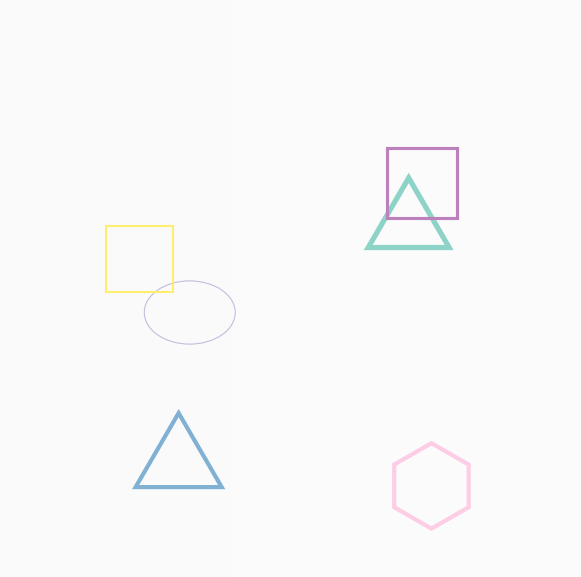[{"shape": "triangle", "thickness": 2.5, "radius": 0.4, "center": [0.703, 0.611]}, {"shape": "oval", "thickness": 0.5, "radius": 0.39, "center": [0.326, 0.458]}, {"shape": "triangle", "thickness": 2, "radius": 0.43, "center": [0.307, 0.198]}, {"shape": "hexagon", "thickness": 2, "radius": 0.37, "center": [0.742, 0.158]}, {"shape": "square", "thickness": 1.5, "radius": 0.3, "center": [0.726, 0.683]}, {"shape": "square", "thickness": 1, "radius": 0.29, "center": [0.241, 0.55]}]